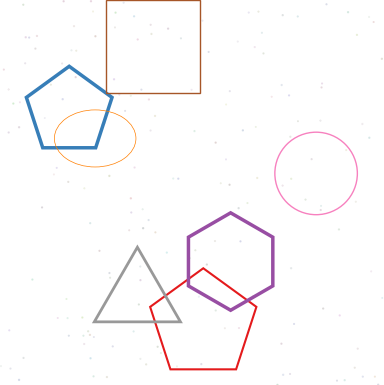[{"shape": "pentagon", "thickness": 1.5, "radius": 0.73, "center": [0.528, 0.158]}, {"shape": "pentagon", "thickness": 2.5, "radius": 0.58, "center": [0.18, 0.711]}, {"shape": "hexagon", "thickness": 2.5, "radius": 0.63, "center": [0.599, 0.321]}, {"shape": "oval", "thickness": 0.5, "radius": 0.53, "center": [0.247, 0.64]}, {"shape": "square", "thickness": 1, "radius": 0.61, "center": [0.398, 0.879]}, {"shape": "circle", "thickness": 1, "radius": 0.54, "center": [0.821, 0.549]}, {"shape": "triangle", "thickness": 2, "radius": 0.65, "center": [0.357, 0.229]}]